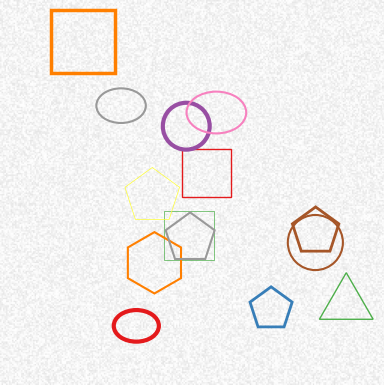[{"shape": "square", "thickness": 1, "radius": 0.31, "center": [0.537, 0.55]}, {"shape": "oval", "thickness": 3, "radius": 0.29, "center": [0.354, 0.154]}, {"shape": "pentagon", "thickness": 2, "radius": 0.29, "center": [0.704, 0.197]}, {"shape": "square", "thickness": 0.5, "radius": 0.32, "center": [0.491, 0.388]}, {"shape": "triangle", "thickness": 1, "radius": 0.4, "center": [0.899, 0.211]}, {"shape": "circle", "thickness": 3, "radius": 0.3, "center": [0.484, 0.672]}, {"shape": "hexagon", "thickness": 1.5, "radius": 0.4, "center": [0.401, 0.317]}, {"shape": "square", "thickness": 2.5, "radius": 0.41, "center": [0.216, 0.892]}, {"shape": "pentagon", "thickness": 0.5, "radius": 0.37, "center": [0.395, 0.49]}, {"shape": "pentagon", "thickness": 2, "radius": 0.32, "center": [0.82, 0.399]}, {"shape": "circle", "thickness": 1.5, "radius": 0.36, "center": [0.819, 0.37]}, {"shape": "oval", "thickness": 1.5, "radius": 0.39, "center": [0.562, 0.708]}, {"shape": "oval", "thickness": 1.5, "radius": 0.32, "center": [0.314, 0.726]}, {"shape": "pentagon", "thickness": 1.5, "radius": 0.33, "center": [0.494, 0.381]}]